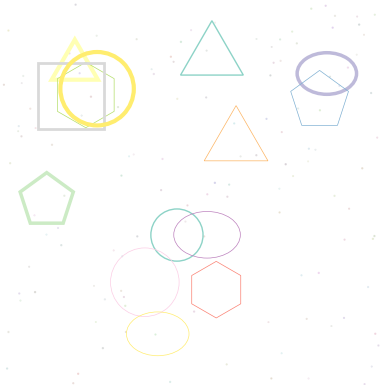[{"shape": "circle", "thickness": 1, "radius": 0.34, "center": [0.46, 0.389]}, {"shape": "triangle", "thickness": 1, "radius": 0.47, "center": [0.55, 0.852]}, {"shape": "triangle", "thickness": 3, "radius": 0.35, "center": [0.194, 0.828]}, {"shape": "oval", "thickness": 2.5, "radius": 0.39, "center": [0.849, 0.809]}, {"shape": "hexagon", "thickness": 0.5, "radius": 0.37, "center": [0.562, 0.248]}, {"shape": "pentagon", "thickness": 0.5, "radius": 0.39, "center": [0.83, 0.738]}, {"shape": "triangle", "thickness": 0.5, "radius": 0.48, "center": [0.613, 0.63]}, {"shape": "hexagon", "thickness": 0.5, "radius": 0.43, "center": [0.223, 0.753]}, {"shape": "circle", "thickness": 0.5, "radius": 0.45, "center": [0.376, 0.267]}, {"shape": "square", "thickness": 2, "radius": 0.43, "center": [0.185, 0.751]}, {"shape": "oval", "thickness": 0.5, "radius": 0.43, "center": [0.538, 0.39]}, {"shape": "pentagon", "thickness": 2.5, "radius": 0.36, "center": [0.121, 0.479]}, {"shape": "circle", "thickness": 3, "radius": 0.48, "center": [0.252, 0.77]}, {"shape": "oval", "thickness": 0.5, "radius": 0.41, "center": [0.41, 0.133]}]